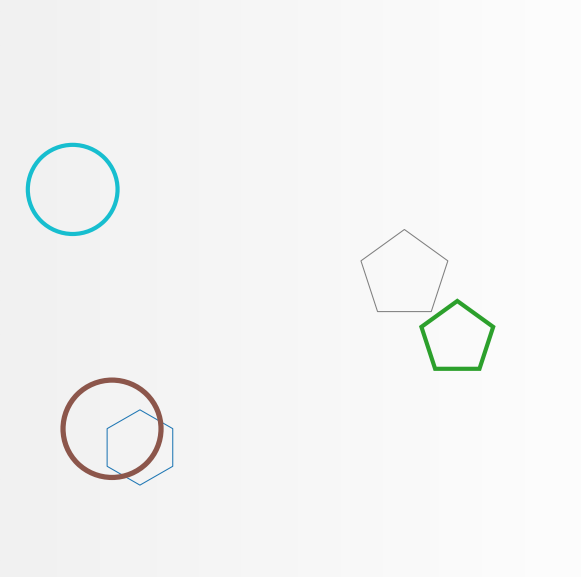[{"shape": "hexagon", "thickness": 0.5, "radius": 0.33, "center": [0.241, 0.224]}, {"shape": "pentagon", "thickness": 2, "radius": 0.32, "center": [0.787, 0.413]}, {"shape": "circle", "thickness": 2.5, "radius": 0.42, "center": [0.193, 0.257]}, {"shape": "pentagon", "thickness": 0.5, "radius": 0.39, "center": [0.696, 0.523]}, {"shape": "circle", "thickness": 2, "radius": 0.39, "center": [0.125, 0.671]}]